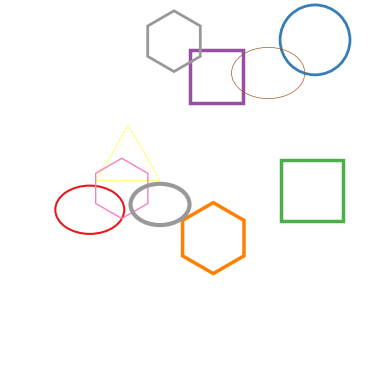[{"shape": "oval", "thickness": 1.5, "radius": 0.45, "center": [0.233, 0.455]}, {"shape": "circle", "thickness": 2, "radius": 0.45, "center": [0.818, 0.896]}, {"shape": "square", "thickness": 2.5, "radius": 0.4, "center": [0.81, 0.505]}, {"shape": "square", "thickness": 2.5, "radius": 0.34, "center": [0.561, 0.801]}, {"shape": "hexagon", "thickness": 2.5, "radius": 0.46, "center": [0.554, 0.382]}, {"shape": "triangle", "thickness": 0.5, "radius": 0.48, "center": [0.333, 0.579]}, {"shape": "oval", "thickness": 0.5, "radius": 0.48, "center": [0.697, 0.81]}, {"shape": "hexagon", "thickness": 1, "radius": 0.39, "center": [0.316, 0.511]}, {"shape": "hexagon", "thickness": 2, "radius": 0.39, "center": [0.452, 0.893]}, {"shape": "oval", "thickness": 3, "radius": 0.38, "center": [0.416, 0.469]}]